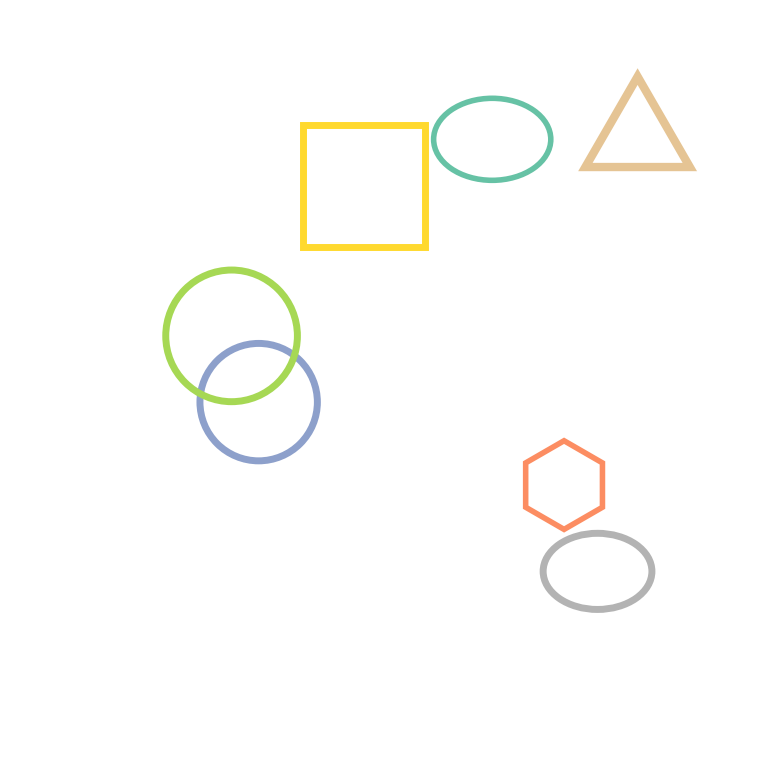[{"shape": "oval", "thickness": 2, "radius": 0.38, "center": [0.639, 0.819]}, {"shape": "hexagon", "thickness": 2, "radius": 0.29, "center": [0.733, 0.37]}, {"shape": "circle", "thickness": 2.5, "radius": 0.38, "center": [0.336, 0.478]}, {"shape": "circle", "thickness": 2.5, "radius": 0.43, "center": [0.301, 0.564]}, {"shape": "square", "thickness": 2.5, "radius": 0.4, "center": [0.473, 0.759]}, {"shape": "triangle", "thickness": 3, "radius": 0.39, "center": [0.828, 0.822]}, {"shape": "oval", "thickness": 2.5, "radius": 0.35, "center": [0.776, 0.258]}]